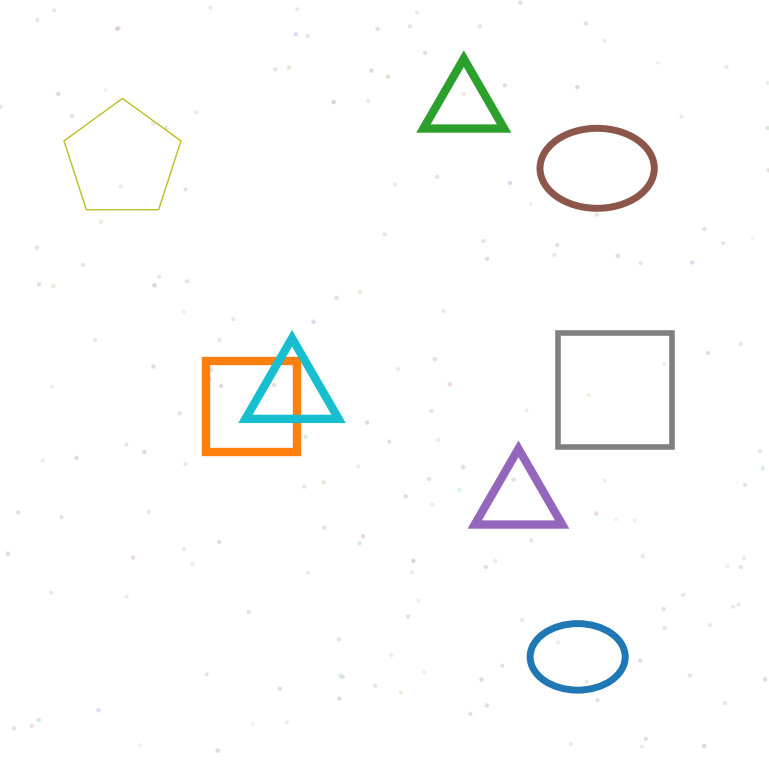[{"shape": "oval", "thickness": 2.5, "radius": 0.31, "center": [0.75, 0.147]}, {"shape": "square", "thickness": 3, "radius": 0.3, "center": [0.327, 0.472]}, {"shape": "triangle", "thickness": 3, "radius": 0.3, "center": [0.602, 0.863]}, {"shape": "triangle", "thickness": 3, "radius": 0.33, "center": [0.673, 0.352]}, {"shape": "oval", "thickness": 2.5, "radius": 0.37, "center": [0.776, 0.781]}, {"shape": "square", "thickness": 2, "radius": 0.37, "center": [0.799, 0.494]}, {"shape": "pentagon", "thickness": 0.5, "radius": 0.4, "center": [0.159, 0.792]}, {"shape": "triangle", "thickness": 3, "radius": 0.35, "center": [0.379, 0.491]}]